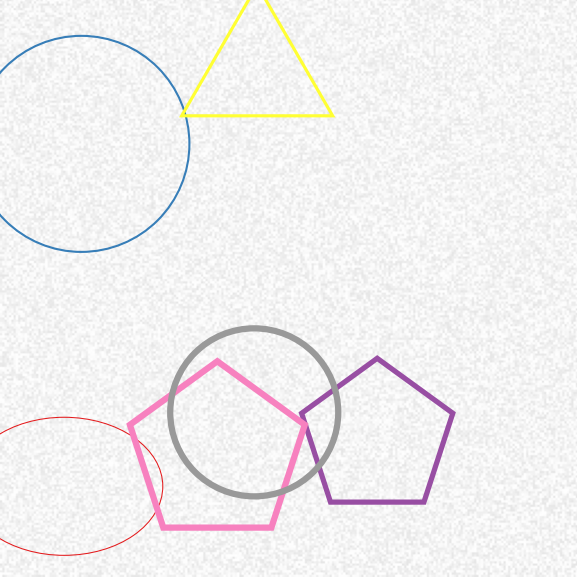[{"shape": "oval", "thickness": 0.5, "radius": 0.85, "center": [0.111, 0.157]}, {"shape": "circle", "thickness": 1, "radius": 0.94, "center": [0.141, 0.75]}, {"shape": "pentagon", "thickness": 2.5, "radius": 0.69, "center": [0.653, 0.241]}, {"shape": "triangle", "thickness": 1.5, "radius": 0.75, "center": [0.445, 0.874]}, {"shape": "pentagon", "thickness": 3, "radius": 0.8, "center": [0.376, 0.214]}, {"shape": "circle", "thickness": 3, "radius": 0.73, "center": [0.44, 0.285]}]